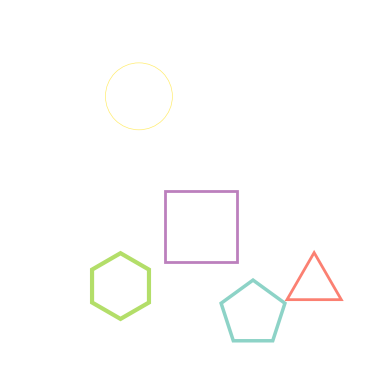[{"shape": "pentagon", "thickness": 2.5, "radius": 0.44, "center": [0.657, 0.185]}, {"shape": "triangle", "thickness": 2, "radius": 0.41, "center": [0.816, 0.262]}, {"shape": "hexagon", "thickness": 3, "radius": 0.43, "center": [0.313, 0.257]}, {"shape": "square", "thickness": 2, "radius": 0.46, "center": [0.522, 0.412]}, {"shape": "circle", "thickness": 0.5, "radius": 0.43, "center": [0.361, 0.75]}]